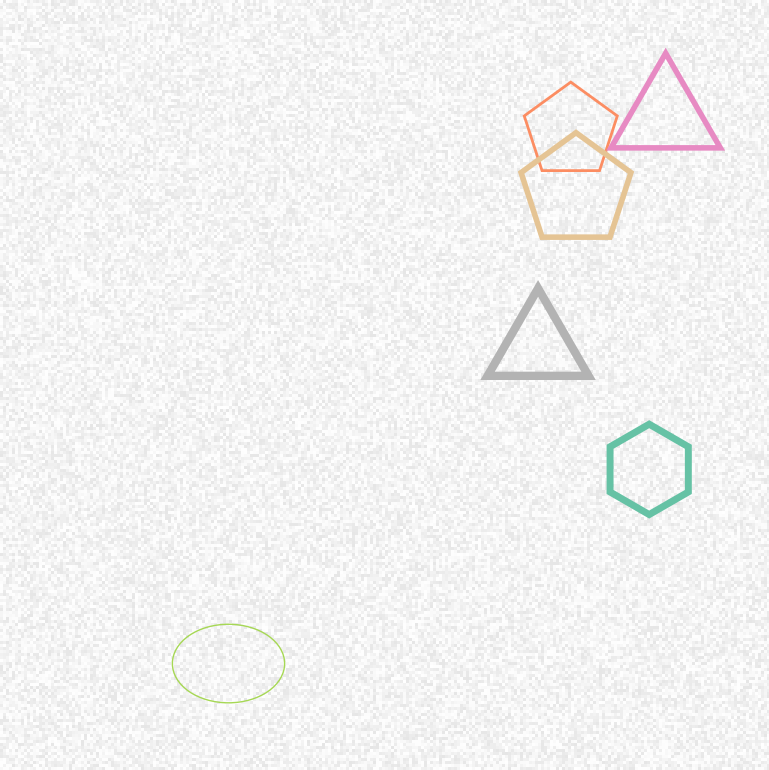[{"shape": "hexagon", "thickness": 2.5, "radius": 0.29, "center": [0.843, 0.39]}, {"shape": "pentagon", "thickness": 1, "radius": 0.32, "center": [0.741, 0.83]}, {"shape": "triangle", "thickness": 2, "radius": 0.41, "center": [0.865, 0.849]}, {"shape": "oval", "thickness": 0.5, "radius": 0.36, "center": [0.297, 0.138]}, {"shape": "pentagon", "thickness": 2, "radius": 0.38, "center": [0.748, 0.753]}, {"shape": "triangle", "thickness": 3, "radius": 0.38, "center": [0.699, 0.55]}]